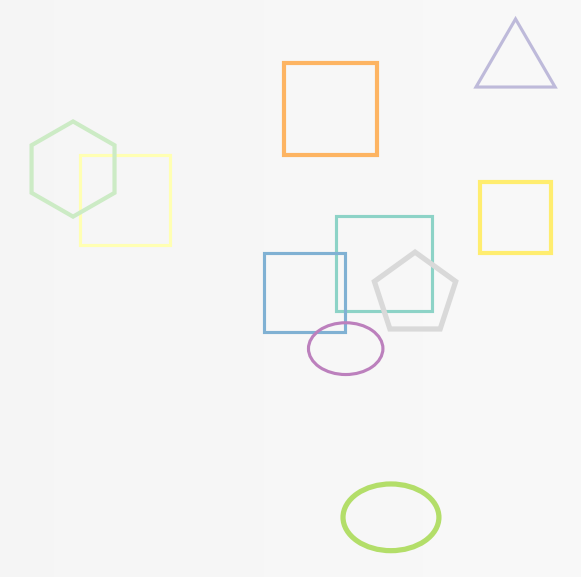[{"shape": "square", "thickness": 1.5, "radius": 0.41, "center": [0.661, 0.543]}, {"shape": "square", "thickness": 1.5, "radius": 0.39, "center": [0.215, 0.652]}, {"shape": "triangle", "thickness": 1.5, "radius": 0.39, "center": [0.887, 0.888]}, {"shape": "square", "thickness": 1.5, "radius": 0.34, "center": [0.524, 0.493]}, {"shape": "square", "thickness": 2, "radius": 0.4, "center": [0.569, 0.81]}, {"shape": "oval", "thickness": 2.5, "radius": 0.41, "center": [0.673, 0.103]}, {"shape": "pentagon", "thickness": 2.5, "radius": 0.37, "center": [0.714, 0.489]}, {"shape": "oval", "thickness": 1.5, "radius": 0.32, "center": [0.595, 0.395]}, {"shape": "hexagon", "thickness": 2, "radius": 0.41, "center": [0.126, 0.706]}, {"shape": "square", "thickness": 2, "radius": 0.31, "center": [0.887, 0.623]}]